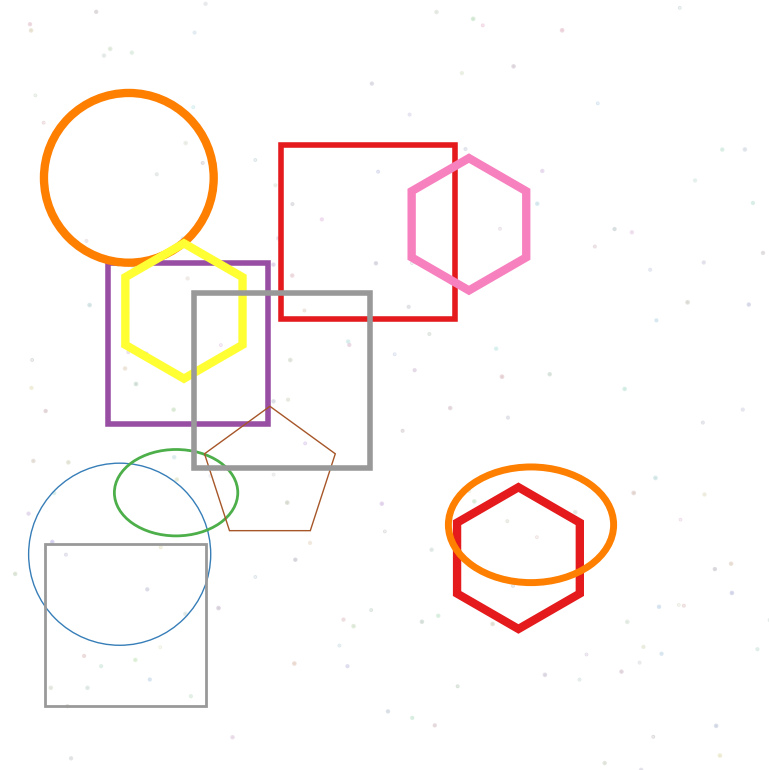[{"shape": "hexagon", "thickness": 3, "radius": 0.46, "center": [0.673, 0.275]}, {"shape": "square", "thickness": 2, "radius": 0.56, "center": [0.478, 0.699]}, {"shape": "circle", "thickness": 0.5, "radius": 0.59, "center": [0.155, 0.28]}, {"shape": "oval", "thickness": 1, "radius": 0.4, "center": [0.229, 0.36]}, {"shape": "square", "thickness": 2, "radius": 0.52, "center": [0.244, 0.554]}, {"shape": "circle", "thickness": 3, "radius": 0.55, "center": [0.167, 0.769]}, {"shape": "oval", "thickness": 2.5, "radius": 0.54, "center": [0.69, 0.318]}, {"shape": "hexagon", "thickness": 3, "radius": 0.44, "center": [0.239, 0.596]}, {"shape": "pentagon", "thickness": 0.5, "radius": 0.45, "center": [0.351, 0.383]}, {"shape": "hexagon", "thickness": 3, "radius": 0.43, "center": [0.609, 0.709]}, {"shape": "square", "thickness": 1, "radius": 0.52, "center": [0.163, 0.188]}, {"shape": "square", "thickness": 2, "radius": 0.57, "center": [0.366, 0.506]}]